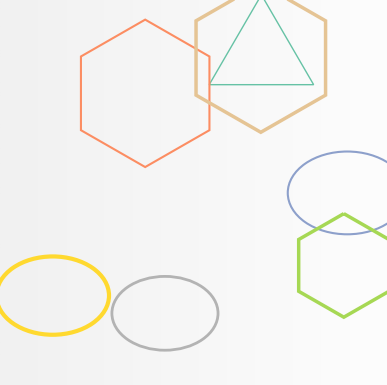[{"shape": "triangle", "thickness": 1, "radius": 0.78, "center": [0.675, 0.858]}, {"shape": "hexagon", "thickness": 1.5, "radius": 0.96, "center": [0.375, 0.758]}, {"shape": "oval", "thickness": 1.5, "radius": 0.77, "center": [0.896, 0.499]}, {"shape": "hexagon", "thickness": 2.5, "radius": 0.67, "center": [0.887, 0.311]}, {"shape": "oval", "thickness": 3, "radius": 0.73, "center": [0.136, 0.232]}, {"shape": "hexagon", "thickness": 2.5, "radius": 0.96, "center": [0.673, 0.849]}, {"shape": "oval", "thickness": 2, "radius": 0.68, "center": [0.426, 0.186]}]